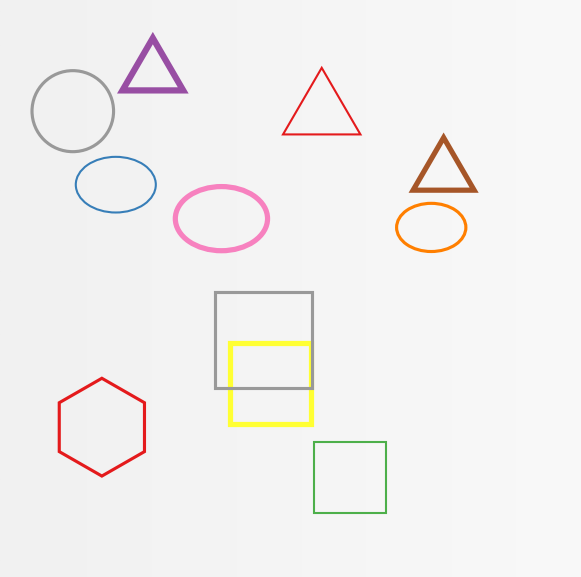[{"shape": "hexagon", "thickness": 1.5, "radius": 0.42, "center": [0.175, 0.259]}, {"shape": "triangle", "thickness": 1, "radius": 0.38, "center": [0.554, 0.805]}, {"shape": "oval", "thickness": 1, "radius": 0.34, "center": [0.199, 0.679]}, {"shape": "square", "thickness": 1, "radius": 0.31, "center": [0.603, 0.172]}, {"shape": "triangle", "thickness": 3, "radius": 0.3, "center": [0.263, 0.873]}, {"shape": "oval", "thickness": 1.5, "radius": 0.3, "center": [0.742, 0.605]}, {"shape": "square", "thickness": 2.5, "radius": 0.35, "center": [0.465, 0.334]}, {"shape": "triangle", "thickness": 2.5, "radius": 0.3, "center": [0.763, 0.7]}, {"shape": "oval", "thickness": 2.5, "radius": 0.4, "center": [0.381, 0.621]}, {"shape": "circle", "thickness": 1.5, "radius": 0.35, "center": [0.125, 0.807]}, {"shape": "square", "thickness": 1.5, "radius": 0.42, "center": [0.453, 0.411]}]